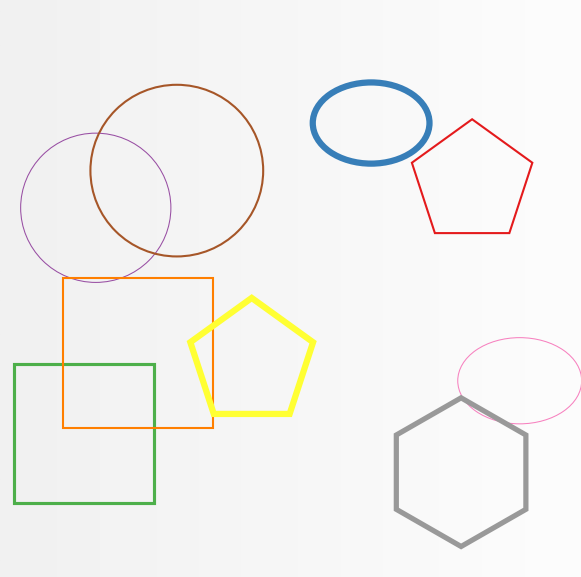[{"shape": "pentagon", "thickness": 1, "radius": 0.54, "center": [0.812, 0.684]}, {"shape": "oval", "thickness": 3, "radius": 0.5, "center": [0.638, 0.786]}, {"shape": "square", "thickness": 1.5, "radius": 0.6, "center": [0.145, 0.248]}, {"shape": "circle", "thickness": 0.5, "radius": 0.65, "center": [0.165, 0.639]}, {"shape": "square", "thickness": 1, "radius": 0.65, "center": [0.237, 0.388]}, {"shape": "pentagon", "thickness": 3, "radius": 0.56, "center": [0.433, 0.372]}, {"shape": "circle", "thickness": 1, "radius": 0.74, "center": [0.304, 0.704]}, {"shape": "oval", "thickness": 0.5, "radius": 0.53, "center": [0.894, 0.34]}, {"shape": "hexagon", "thickness": 2.5, "radius": 0.64, "center": [0.793, 0.182]}]